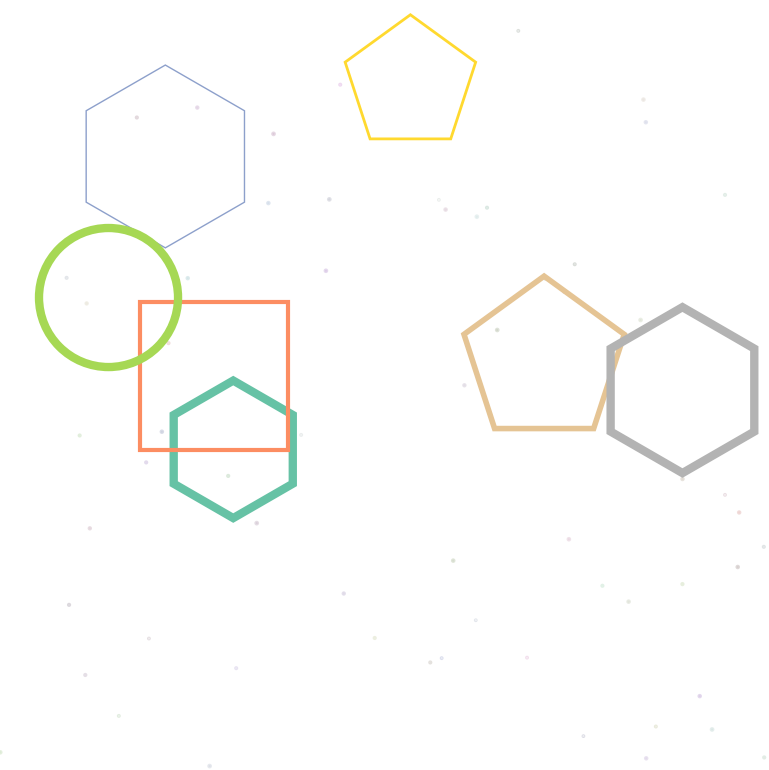[{"shape": "hexagon", "thickness": 3, "radius": 0.45, "center": [0.303, 0.416]}, {"shape": "square", "thickness": 1.5, "radius": 0.48, "center": [0.278, 0.512]}, {"shape": "hexagon", "thickness": 0.5, "radius": 0.59, "center": [0.215, 0.797]}, {"shape": "circle", "thickness": 3, "radius": 0.45, "center": [0.141, 0.614]}, {"shape": "pentagon", "thickness": 1, "radius": 0.45, "center": [0.533, 0.892]}, {"shape": "pentagon", "thickness": 2, "radius": 0.55, "center": [0.707, 0.532]}, {"shape": "hexagon", "thickness": 3, "radius": 0.54, "center": [0.886, 0.493]}]